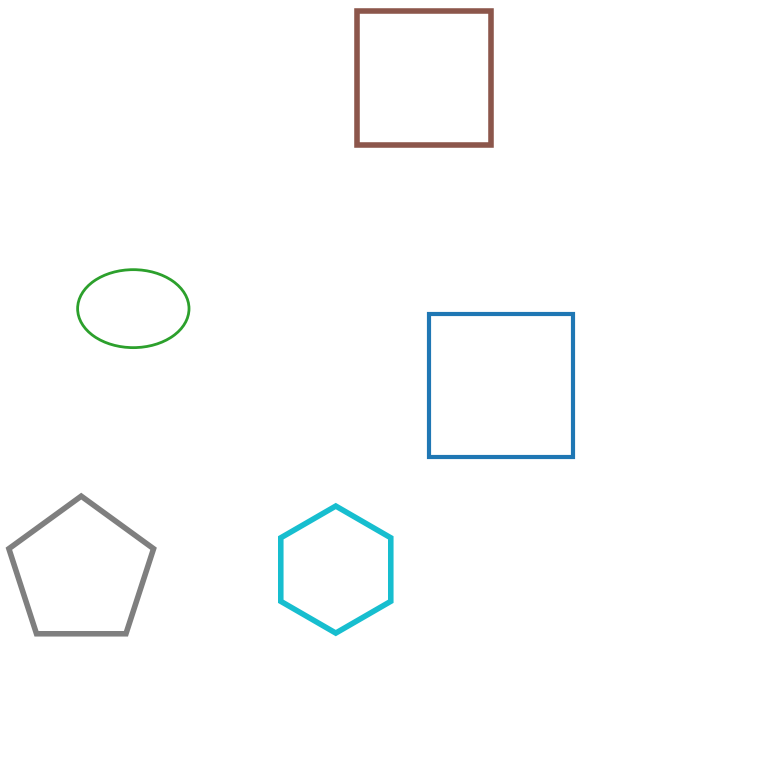[{"shape": "square", "thickness": 1.5, "radius": 0.47, "center": [0.651, 0.499]}, {"shape": "oval", "thickness": 1, "radius": 0.36, "center": [0.173, 0.599]}, {"shape": "square", "thickness": 2, "radius": 0.43, "center": [0.55, 0.898]}, {"shape": "pentagon", "thickness": 2, "radius": 0.49, "center": [0.105, 0.257]}, {"shape": "hexagon", "thickness": 2, "radius": 0.41, "center": [0.436, 0.26]}]